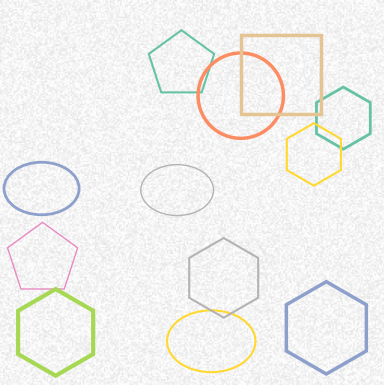[{"shape": "pentagon", "thickness": 1.5, "radius": 0.45, "center": [0.471, 0.832]}, {"shape": "hexagon", "thickness": 2, "radius": 0.4, "center": [0.892, 0.693]}, {"shape": "circle", "thickness": 2.5, "radius": 0.55, "center": [0.625, 0.752]}, {"shape": "oval", "thickness": 2, "radius": 0.49, "center": [0.108, 0.51]}, {"shape": "hexagon", "thickness": 2.5, "radius": 0.6, "center": [0.848, 0.148]}, {"shape": "pentagon", "thickness": 1, "radius": 0.48, "center": [0.111, 0.327]}, {"shape": "hexagon", "thickness": 3, "radius": 0.56, "center": [0.145, 0.137]}, {"shape": "oval", "thickness": 1.5, "radius": 0.57, "center": [0.549, 0.114]}, {"shape": "hexagon", "thickness": 1.5, "radius": 0.41, "center": [0.815, 0.599]}, {"shape": "square", "thickness": 2.5, "radius": 0.52, "center": [0.731, 0.806]}, {"shape": "oval", "thickness": 1, "radius": 0.47, "center": [0.46, 0.506]}, {"shape": "hexagon", "thickness": 1.5, "radius": 0.52, "center": [0.581, 0.278]}]